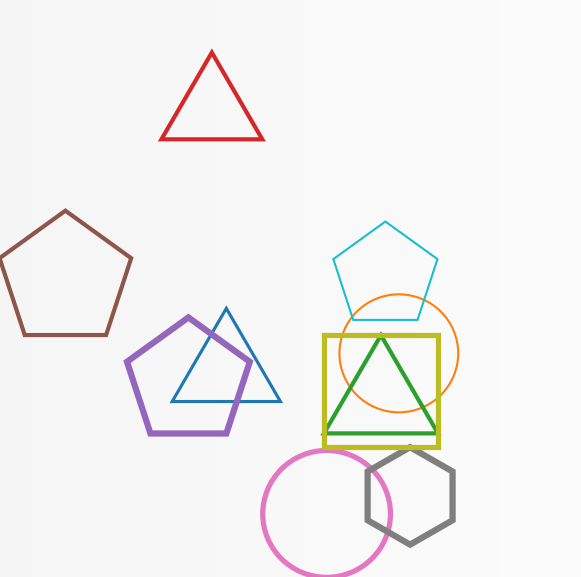[{"shape": "triangle", "thickness": 1.5, "radius": 0.54, "center": [0.389, 0.358]}, {"shape": "circle", "thickness": 1, "radius": 0.51, "center": [0.686, 0.387]}, {"shape": "triangle", "thickness": 2, "radius": 0.57, "center": [0.655, 0.305]}, {"shape": "triangle", "thickness": 2, "radius": 0.5, "center": [0.364, 0.808]}, {"shape": "pentagon", "thickness": 3, "radius": 0.56, "center": [0.324, 0.338]}, {"shape": "pentagon", "thickness": 2, "radius": 0.6, "center": [0.113, 0.515]}, {"shape": "circle", "thickness": 2.5, "radius": 0.55, "center": [0.562, 0.109]}, {"shape": "hexagon", "thickness": 3, "radius": 0.42, "center": [0.706, 0.14]}, {"shape": "square", "thickness": 2.5, "radius": 0.49, "center": [0.656, 0.322]}, {"shape": "pentagon", "thickness": 1, "radius": 0.47, "center": [0.663, 0.521]}]